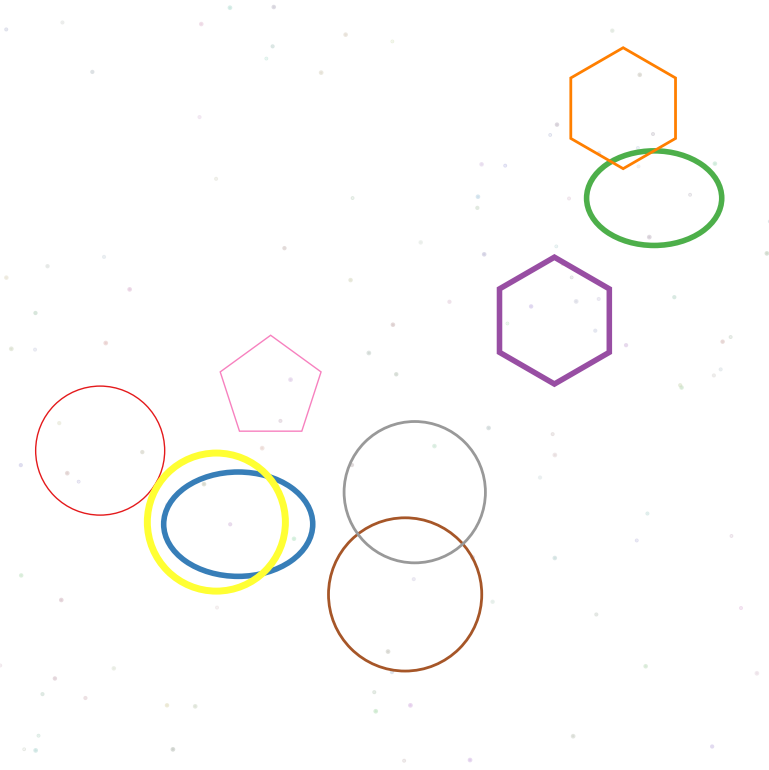[{"shape": "circle", "thickness": 0.5, "radius": 0.42, "center": [0.13, 0.415]}, {"shape": "oval", "thickness": 2, "radius": 0.48, "center": [0.309, 0.319]}, {"shape": "oval", "thickness": 2, "radius": 0.44, "center": [0.85, 0.743]}, {"shape": "hexagon", "thickness": 2, "radius": 0.41, "center": [0.72, 0.584]}, {"shape": "hexagon", "thickness": 1, "radius": 0.39, "center": [0.809, 0.859]}, {"shape": "circle", "thickness": 2.5, "radius": 0.45, "center": [0.281, 0.322]}, {"shape": "circle", "thickness": 1, "radius": 0.5, "center": [0.526, 0.228]}, {"shape": "pentagon", "thickness": 0.5, "radius": 0.34, "center": [0.351, 0.496]}, {"shape": "circle", "thickness": 1, "radius": 0.46, "center": [0.539, 0.361]}]